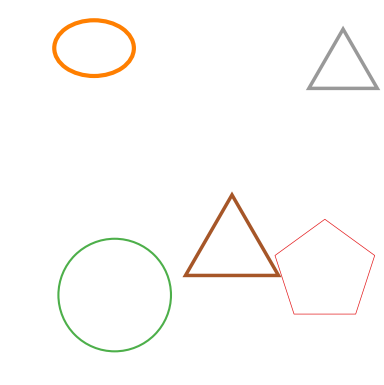[{"shape": "pentagon", "thickness": 0.5, "radius": 0.68, "center": [0.844, 0.294]}, {"shape": "circle", "thickness": 1.5, "radius": 0.73, "center": [0.298, 0.234]}, {"shape": "oval", "thickness": 3, "radius": 0.52, "center": [0.244, 0.875]}, {"shape": "triangle", "thickness": 2.5, "radius": 0.7, "center": [0.603, 0.354]}, {"shape": "triangle", "thickness": 2.5, "radius": 0.51, "center": [0.891, 0.822]}]